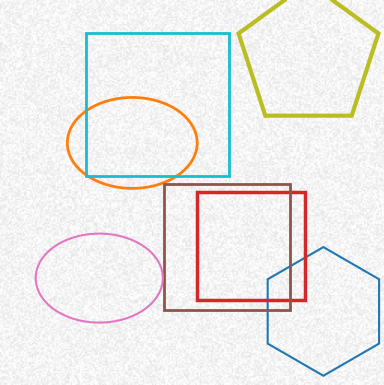[{"shape": "hexagon", "thickness": 1.5, "radius": 0.84, "center": [0.84, 0.191]}, {"shape": "oval", "thickness": 2, "radius": 0.84, "center": [0.344, 0.629]}, {"shape": "square", "thickness": 2.5, "radius": 0.7, "center": [0.652, 0.362]}, {"shape": "square", "thickness": 2, "radius": 0.81, "center": [0.59, 0.359]}, {"shape": "oval", "thickness": 1.5, "radius": 0.83, "center": [0.258, 0.278]}, {"shape": "pentagon", "thickness": 3, "radius": 0.95, "center": [0.801, 0.854]}, {"shape": "square", "thickness": 2, "radius": 0.93, "center": [0.409, 0.728]}]